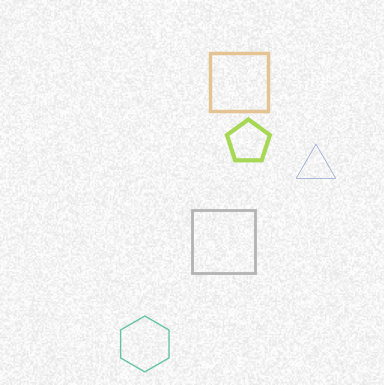[{"shape": "hexagon", "thickness": 1, "radius": 0.36, "center": [0.376, 0.107]}, {"shape": "triangle", "thickness": 0.5, "radius": 0.3, "center": [0.821, 0.566]}, {"shape": "pentagon", "thickness": 3, "radius": 0.29, "center": [0.645, 0.631]}, {"shape": "square", "thickness": 2.5, "radius": 0.38, "center": [0.622, 0.788]}, {"shape": "square", "thickness": 2, "radius": 0.41, "center": [0.58, 0.374]}]